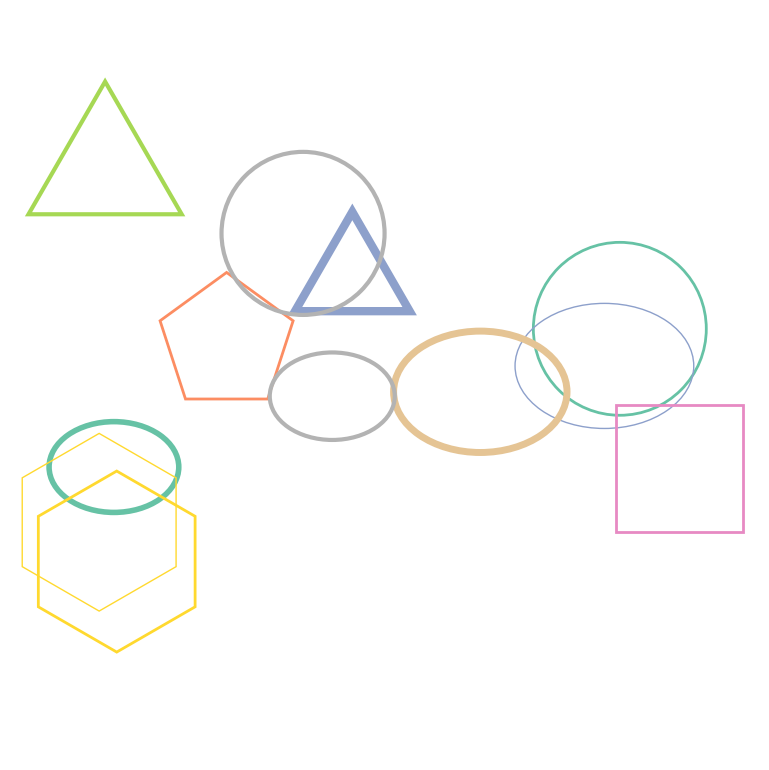[{"shape": "oval", "thickness": 2, "radius": 0.42, "center": [0.148, 0.393]}, {"shape": "circle", "thickness": 1, "radius": 0.56, "center": [0.805, 0.573]}, {"shape": "pentagon", "thickness": 1, "radius": 0.45, "center": [0.294, 0.555]}, {"shape": "triangle", "thickness": 3, "radius": 0.43, "center": [0.458, 0.639]}, {"shape": "oval", "thickness": 0.5, "radius": 0.58, "center": [0.785, 0.525]}, {"shape": "square", "thickness": 1, "radius": 0.41, "center": [0.882, 0.392]}, {"shape": "triangle", "thickness": 1.5, "radius": 0.57, "center": [0.136, 0.779]}, {"shape": "hexagon", "thickness": 0.5, "radius": 0.58, "center": [0.129, 0.322]}, {"shape": "hexagon", "thickness": 1, "radius": 0.59, "center": [0.152, 0.271]}, {"shape": "oval", "thickness": 2.5, "radius": 0.56, "center": [0.624, 0.491]}, {"shape": "circle", "thickness": 1.5, "radius": 0.53, "center": [0.394, 0.697]}, {"shape": "oval", "thickness": 1.5, "radius": 0.41, "center": [0.432, 0.485]}]